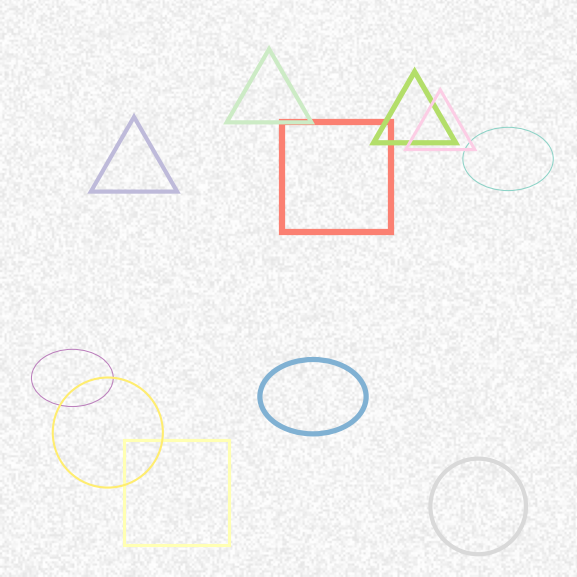[{"shape": "oval", "thickness": 0.5, "radius": 0.39, "center": [0.88, 0.724]}, {"shape": "square", "thickness": 1.5, "radius": 0.46, "center": [0.305, 0.146]}, {"shape": "triangle", "thickness": 2, "radius": 0.43, "center": [0.232, 0.71]}, {"shape": "square", "thickness": 3, "radius": 0.47, "center": [0.583, 0.692]}, {"shape": "oval", "thickness": 2.5, "radius": 0.46, "center": [0.542, 0.312]}, {"shape": "triangle", "thickness": 2.5, "radius": 0.41, "center": [0.718, 0.793]}, {"shape": "triangle", "thickness": 1.5, "radius": 0.35, "center": [0.762, 0.775]}, {"shape": "circle", "thickness": 2, "radius": 0.41, "center": [0.828, 0.122]}, {"shape": "oval", "thickness": 0.5, "radius": 0.35, "center": [0.125, 0.345]}, {"shape": "triangle", "thickness": 2, "radius": 0.42, "center": [0.466, 0.83]}, {"shape": "circle", "thickness": 1, "radius": 0.48, "center": [0.187, 0.25]}]